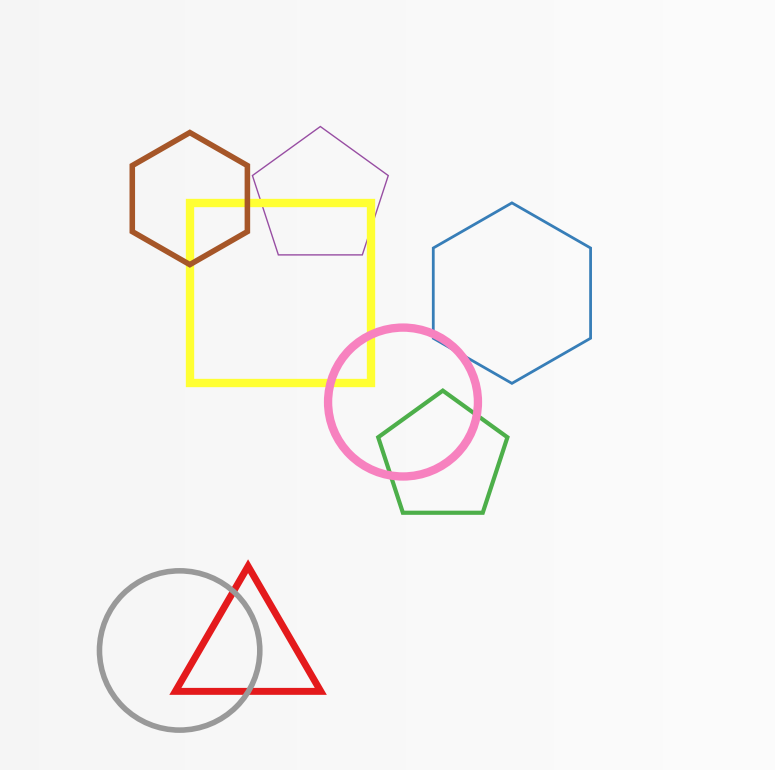[{"shape": "triangle", "thickness": 2.5, "radius": 0.54, "center": [0.32, 0.156]}, {"shape": "hexagon", "thickness": 1, "radius": 0.59, "center": [0.661, 0.619]}, {"shape": "pentagon", "thickness": 1.5, "radius": 0.44, "center": [0.571, 0.405]}, {"shape": "pentagon", "thickness": 0.5, "radius": 0.46, "center": [0.413, 0.744]}, {"shape": "square", "thickness": 3, "radius": 0.58, "center": [0.362, 0.619]}, {"shape": "hexagon", "thickness": 2, "radius": 0.43, "center": [0.245, 0.742]}, {"shape": "circle", "thickness": 3, "radius": 0.48, "center": [0.52, 0.478]}, {"shape": "circle", "thickness": 2, "radius": 0.52, "center": [0.232, 0.155]}]